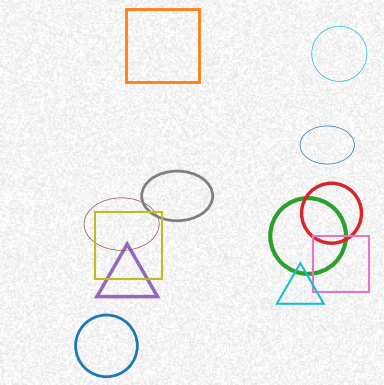[{"shape": "oval", "thickness": 0.5, "radius": 0.35, "center": [0.85, 0.623]}, {"shape": "circle", "thickness": 2, "radius": 0.4, "center": [0.276, 0.102]}, {"shape": "square", "thickness": 2, "radius": 0.47, "center": [0.423, 0.882]}, {"shape": "circle", "thickness": 3, "radius": 0.49, "center": [0.8, 0.387]}, {"shape": "circle", "thickness": 2.5, "radius": 0.39, "center": [0.861, 0.446]}, {"shape": "triangle", "thickness": 2.5, "radius": 0.45, "center": [0.33, 0.275]}, {"shape": "oval", "thickness": 0.5, "radius": 0.49, "center": [0.316, 0.418]}, {"shape": "square", "thickness": 1.5, "radius": 0.37, "center": [0.885, 0.314]}, {"shape": "oval", "thickness": 2, "radius": 0.46, "center": [0.46, 0.491]}, {"shape": "square", "thickness": 1.5, "radius": 0.43, "center": [0.335, 0.362]}, {"shape": "triangle", "thickness": 1.5, "radius": 0.35, "center": [0.78, 0.246]}, {"shape": "circle", "thickness": 0.5, "radius": 0.36, "center": [0.881, 0.86]}]